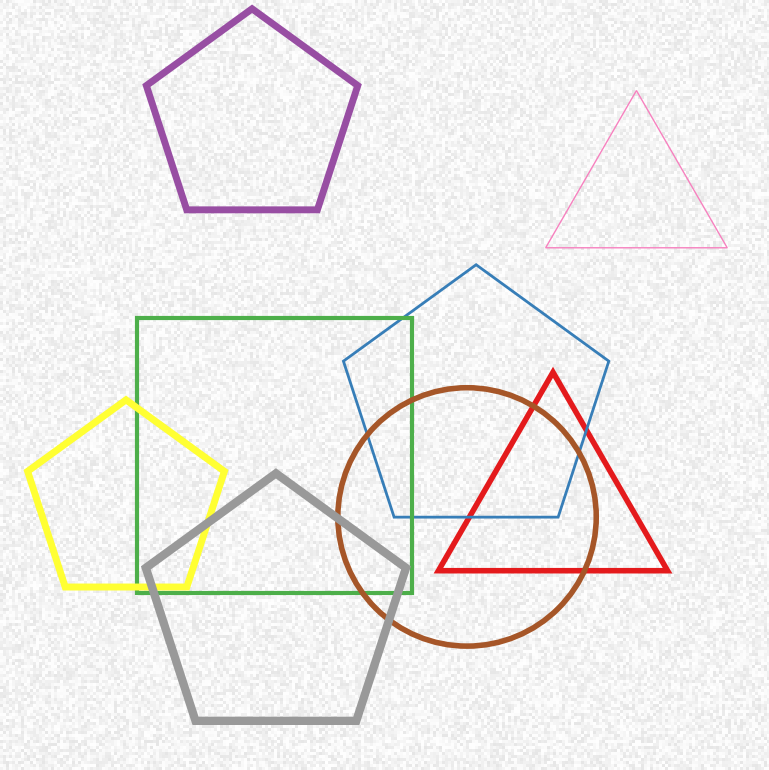[{"shape": "triangle", "thickness": 2, "radius": 0.86, "center": [0.718, 0.345]}, {"shape": "pentagon", "thickness": 1, "radius": 0.91, "center": [0.618, 0.475]}, {"shape": "square", "thickness": 1.5, "radius": 0.89, "center": [0.356, 0.408]}, {"shape": "pentagon", "thickness": 2.5, "radius": 0.72, "center": [0.327, 0.844]}, {"shape": "pentagon", "thickness": 2.5, "radius": 0.67, "center": [0.164, 0.346]}, {"shape": "circle", "thickness": 2, "radius": 0.84, "center": [0.607, 0.329]}, {"shape": "triangle", "thickness": 0.5, "radius": 0.68, "center": [0.827, 0.746]}, {"shape": "pentagon", "thickness": 3, "radius": 0.89, "center": [0.358, 0.208]}]